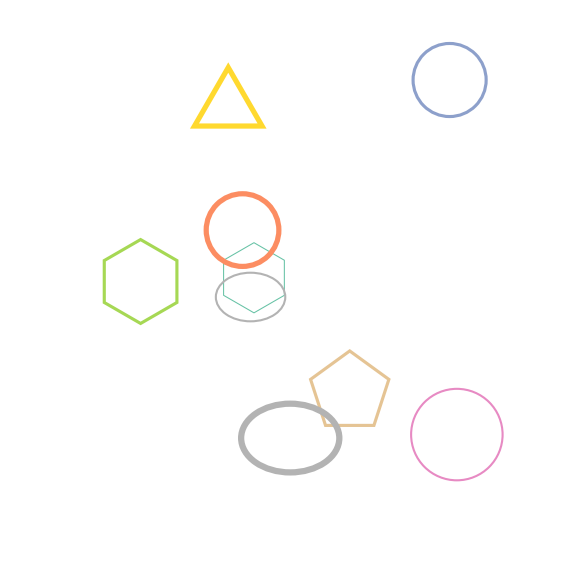[{"shape": "hexagon", "thickness": 0.5, "radius": 0.3, "center": [0.44, 0.518]}, {"shape": "circle", "thickness": 2.5, "radius": 0.31, "center": [0.42, 0.601]}, {"shape": "circle", "thickness": 1.5, "radius": 0.32, "center": [0.779, 0.861]}, {"shape": "circle", "thickness": 1, "radius": 0.4, "center": [0.791, 0.247]}, {"shape": "hexagon", "thickness": 1.5, "radius": 0.36, "center": [0.243, 0.512]}, {"shape": "triangle", "thickness": 2.5, "radius": 0.34, "center": [0.395, 0.815]}, {"shape": "pentagon", "thickness": 1.5, "radius": 0.36, "center": [0.606, 0.32]}, {"shape": "oval", "thickness": 1, "radius": 0.3, "center": [0.434, 0.485]}, {"shape": "oval", "thickness": 3, "radius": 0.43, "center": [0.503, 0.241]}]